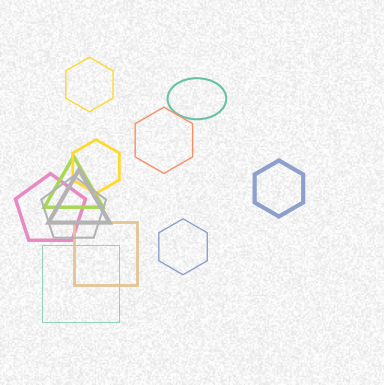[{"shape": "oval", "thickness": 1.5, "radius": 0.38, "center": [0.512, 0.744]}, {"shape": "square", "thickness": 0.5, "radius": 0.5, "center": [0.208, 0.263]}, {"shape": "hexagon", "thickness": 1, "radius": 0.43, "center": [0.426, 0.636]}, {"shape": "hexagon", "thickness": 3, "radius": 0.36, "center": [0.724, 0.51]}, {"shape": "hexagon", "thickness": 1, "radius": 0.36, "center": [0.475, 0.359]}, {"shape": "pentagon", "thickness": 2.5, "radius": 0.48, "center": [0.131, 0.453]}, {"shape": "triangle", "thickness": 2.5, "radius": 0.44, "center": [0.191, 0.506]}, {"shape": "hexagon", "thickness": 2, "radius": 0.35, "center": [0.249, 0.568]}, {"shape": "hexagon", "thickness": 1, "radius": 0.35, "center": [0.232, 0.781]}, {"shape": "square", "thickness": 2, "radius": 0.41, "center": [0.273, 0.341]}, {"shape": "triangle", "thickness": 3, "radius": 0.46, "center": [0.205, 0.468]}, {"shape": "pentagon", "thickness": 1.5, "radius": 0.44, "center": [0.191, 0.454]}]